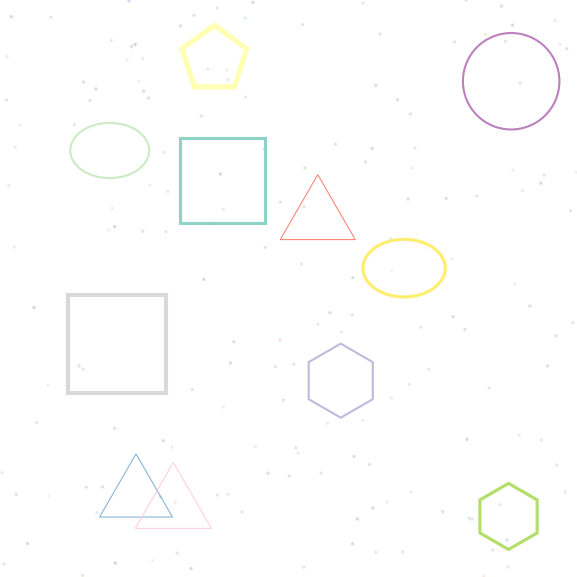[{"shape": "square", "thickness": 1.5, "radius": 0.37, "center": [0.386, 0.687]}, {"shape": "pentagon", "thickness": 2.5, "radius": 0.29, "center": [0.371, 0.896]}, {"shape": "hexagon", "thickness": 1, "radius": 0.32, "center": [0.59, 0.34]}, {"shape": "triangle", "thickness": 0.5, "radius": 0.37, "center": [0.55, 0.622]}, {"shape": "triangle", "thickness": 0.5, "radius": 0.36, "center": [0.236, 0.14]}, {"shape": "hexagon", "thickness": 1.5, "radius": 0.29, "center": [0.881, 0.105]}, {"shape": "triangle", "thickness": 0.5, "radius": 0.38, "center": [0.3, 0.122]}, {"shape": "square", "thickness": 2, "radius": 0.42, "center": [0.202, 0.403]}, {"shape": "circle", "thickness": 1, "radius": 0.42, "center": [0.885, 0.858]}, {"shape": "oval", "thickness": 1, "radius": 0.34, "center": [0.19, 0.739]}, {"shape": "oval", "thickness": 1.5, "radius": 0.36, "center": [0.7, 0.535]}]